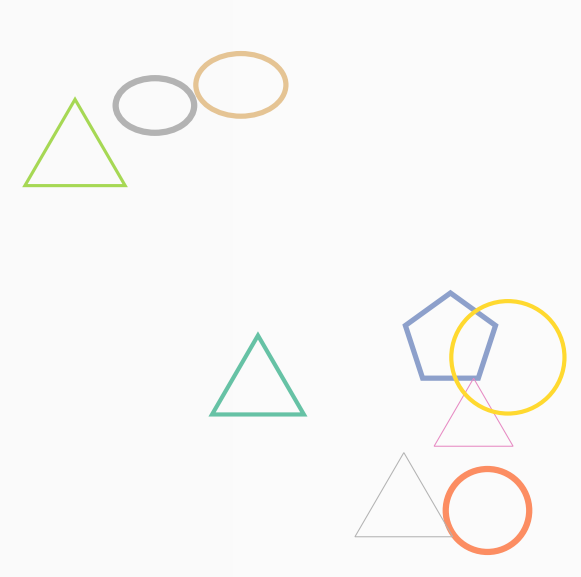[{"shape": "triangle", "thickness": 2, "radius": 0.46, "center": [0.444, 0.327]}, {"shape": "circle", "thickness": 3, "radius": 0.36, "center": [0.839, 0.115]}, {"shape": "pentagon", "thickness": 2.5, "radius": 0.41, "center": [0.775, 0.41]}, {"shape": "triangle", "thickness": 0.5, "radius": 0.39, "center": [0.815, 0.266]}, {"shape": "triangle", "thickness": 1.5, "radius": 0.5, "center": [0.129, 0.728]}, {"shape": "circle", "thickness": 2, "radius": 0.49, "center": [0.874, 0.38]}, {"shape": "oval", "thickness": 2.5, "radius": 0.39, "center": [0.414, 0.852]}, {"shape": "oval", "thickness": 3, "radius": 0.34, "center": [0.267, 0.816]}, {"shape": "triangle", "thickness": 0.5, "radius": 0.49, "center": [0.695, 0.118]}]